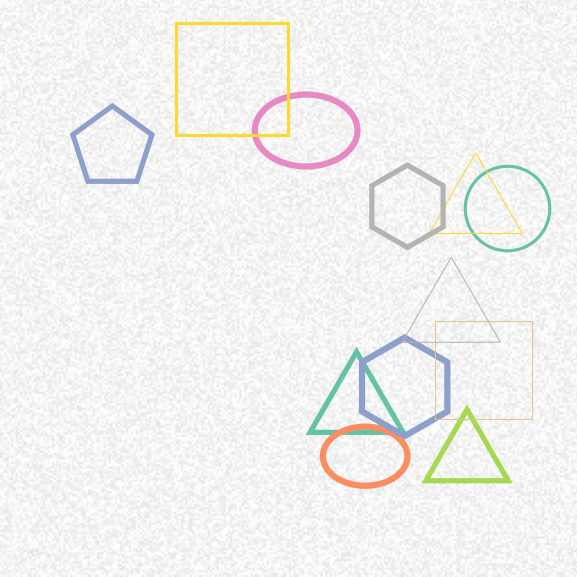[{"shape": "circle", "thickness": 1.5, "radius": 0.37, "center": [0.879, 0.638]}, {"shape": "triangle", "thickness": 2.5, "radius": 0.46, "center": [0.617, 0.297]}, {"shape": "oval", "thickness": 3, "radius": 0.37, "center": [0.632, 0.209]}, {"shape": "hexagon", "thickness": 3, "radius": 0.43, "center": [0.701, 0.329]}, {"shape": "pentagon", "thickness": 2.5, "radius": 0.36, "center": [0.195, 0.744]}, {"shape": "oval", "thickness": 3, "radius": 0.44, "center": [0.53, 0.773]}, {"shape": "triangle", "thickness": 2.5, "radius": 0.41, "center": [0.809, 0.208]}, {"shape": "square", "thickness": 1.5, "radius": 0.48, "center": [0.402, 0.863]}, {"shape": "triangle", "thickness": 0.5, "radius": 0.47, "center": [0.824, 0.641]}, {"shape": "square", "thickness": 0.5, "radius": 0.42, "center": [0.837, 0.358]}, {"shape": "triangle", "thickness": 0.5, "radius": 0.49, "center": [0.781, 0.456]}, {"shape": "hexagon", "thickness": 2.5, "radius": 0.36, "center": [0.706, 0.642]}]